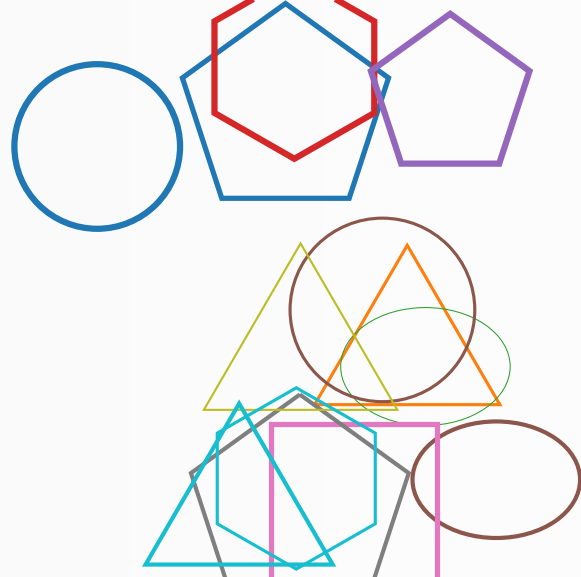[{"shape": "pentagon", "thickness": 2.5, "radius": 0.93, "center": [0.491, 0.807]}, {"shape": "circle", "thickness": 3, "radius": 0.71, "center": [0.167, 0.745]}, {"shape": "triangle", "thickness": 1.5, "radius": 0.92, "center": [0.701, 0.39]}, {"shape": "oval", "thickness": 0.5, "radius": 0.73, "center": [0.732, 0.364]}, {"shape": "hexagon", "thickness": 3, "radius": 0.79, "center": [0.506, 0.883]}, {"shape": "pentagon", "thickness": 3, "radius": 0.72, "center": [0.775, 0.832]}, {"shape": "oval", "thickness": 2, "radius": 0.72, "center": [0.854, 0.168]}, {"shape": "circle", "thickness": 1.5, "radius": 0.79, "center": [0.658, 0.462]}, {"shape": "square", "thickness": 2.5, "radius": 0.72, "center": [0.609, 0.121]}, {"shape": "pentagon", "thickness": 2, "radius": 0.98, "center": [0.516, 0.119]}, {"shape": "triangle", "thickness": 1, "radius": 0.96, "center": [0.517, 0.386]}, {"shape": "triangle", "thickness": 2, "radius": 0.93, "center": [0.411, 0.114]}, {"shape": "hexagon", "thickness": 1.5, "radius": 0.78, "center": [0.51, 0.171]}]